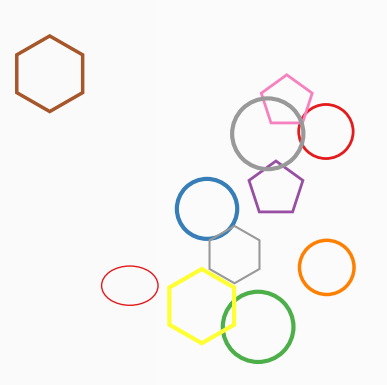[{"shape": "circle", "thickness": 2, "radius": 0.35, "center": [0.841, 0.658]}, {"shape": "oval", "thickness": 1, "radius": 0.36, "center": [0.335, 0.258]}, {"shape": "circle", "thickness": 3, "radius": 0.39, "center": [0.534, 0.457]}, {"shape": "circle", "thickness": 3, "radius": 0.46, "center": [0.666, 0.151]}, {"shape": "pentagon", "thickness": 2, "radius": 0.37, "center": [0.712, 0.509]}, {"shape": "circle", "thickness": 2.5, "radius": 0.35, "center": [0.843, 0.305]}, {"shape": "hexagon", "thickness": 3, "radius": 0.48, "center": [0.521, 0.205]}, {"shape": "hexagon", "thickness": 2.5, "radius": 0.49, "center": [0.128, 0.808]}, {"shape": "pentagon", "thickness": 2, "radius": 0.35, "center": [0.74, 0.737]}, {"shape": "hexagon", "thickness": 1.5, "radius": 0.37, "center": [0.605, 0.339]}, {"shape": "circle", "thickness": 3, "radius": 0.46, "center": [0.691, 0.653]}]